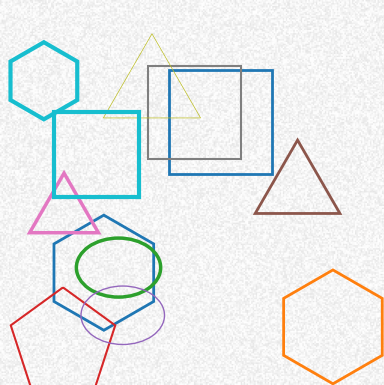[{"shape": "square", "thickness": 2, "radius": 0.67, "center": [0.574, 0.683]}, {"shape": "hexagon", "thickness": 2, "radius": 0.75, "center": [0.27, 0.292]}, {"shape": "hexagon", "thickness": 2, "radius": 0.74, "center": [0.865, 0.151]}, {"shape": "oval", "thickness": 2.5, "radius": 0.55, "center": [0.308, 0.305]}, {"shape": "pentagon", "thickness": 1.5, "radius": 0.71, "center": [0.164, 0.111]}, {"shape": "oval", "thickness": 1, "radius": 0.54, "center": [0.319, 0.181]}, {"shape": "triangle", "thickness": 2, "radius": 0.64, "center": [0.773, 0.509]}, {"shape": "triangle", "thickness": 2.5, "radius": 0.52, "center": [0.166, 0.447]}, {"shape": "square", "thickness": 1.5, "radius": 0.6, "center": [0.506, 0.708]}, {"shape": "triangle", "thickness": 0.5, "radius": 0.73, "center": [0.395, 0.767]}, {"shape": "hexagon", "thickness": 3, "radius": 0.5, "center": [0.114, 0.79]}, {"shape": "square", "thickness": 3, "radius": 0.55, "center": [0.251, 0.599]}]